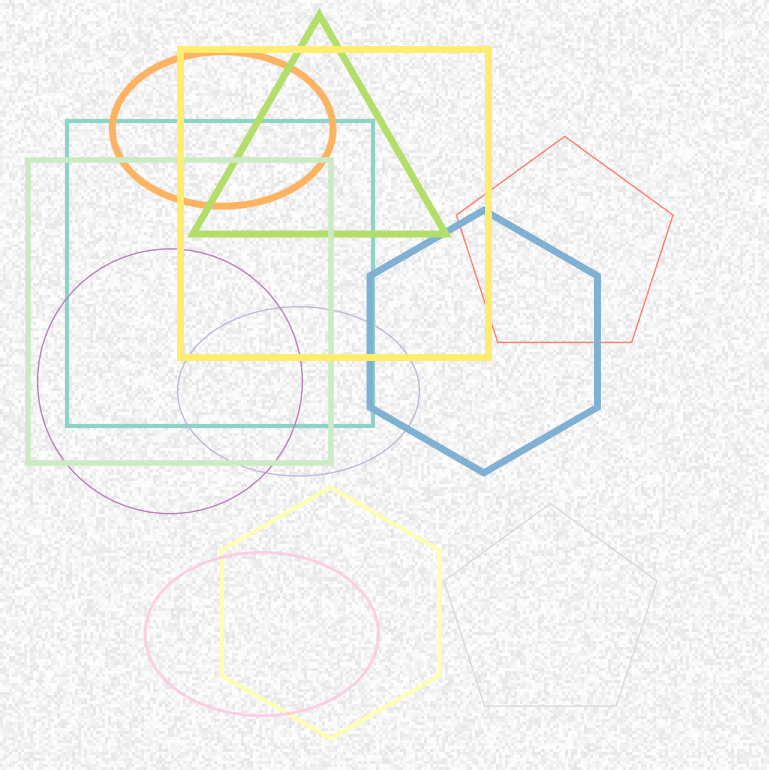[{"shape": "square", "thickness": 1.5, "radius": 0.99, "center": [0.286, 0.645]}, {"shape": "hexagon", "thickness": 1.5, "radius": 0.82, "center": [0.429, 0.204]}, {"shape": "oval", "thickness": 0.5, "radius": 0.79, "center": [0.388, 0.492]}, {"shape": "pentagon", "thickness": 0.5, "radius": 0.74, "center": [0.733, 0.675]}, {"shape": "hexagon", "thickness": 2.5, "radius": 0.85, "center": [0.628, 0.556]}, {"shape": "oval", "thickness": 2.5, "radius": 0.72, "center": [0.289, 0.833]}, {"shape": "triangle", "thickness": 2.5, "radius": 0.95, "center": [0.415, 0.791]}, {"shape": "oval", "thickness": 1, "radius": 0.76, "center": [0.34, 0.177]}, {"shape": "pentagon", "thickness": 0.5, "radius": 0.73, "center": [0.715, 0.201]}, {"shape": "circle", "thickness": 0.5, "radius": 0.86, "center": [0.221, 0.505]}, {"shape": "square", "thickness": 2, "radius": 0.98, "center": [0.233, 0.596]}, {"shape": "square", "thickness": 2.5, "radius": 1.0, "center": [0.434, 0.736]}]